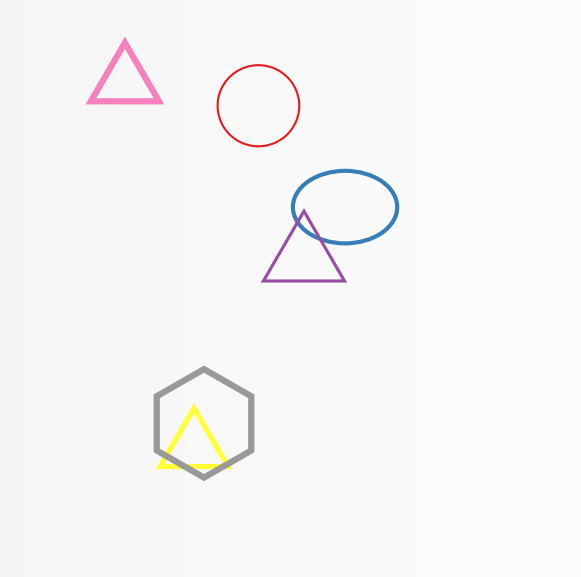[{"shape": "circle", "thickness": 1, "radius": 0.35, "center": [0.445, 0.816]}, {"shape": "oval", "thickness": 2, "radius": 0.45, "center": [0.594, 0.641]}, {"shape": "triangle", "thickness": 1.5, "radius": 0.4, "center": [0.523, 0.553]}, {"shape": "triangle", "thickness": 2.5, "radius": 0.34, "center": [0.334, 0.225]}, {"shape": "triangle", "thickness": 3, "radius": 0.34, "center": [0.215, 0.858]}, {"shape": "hexagon", "thickness": 3, "radius": 0.47, "center": [0.351, 0.266]}]